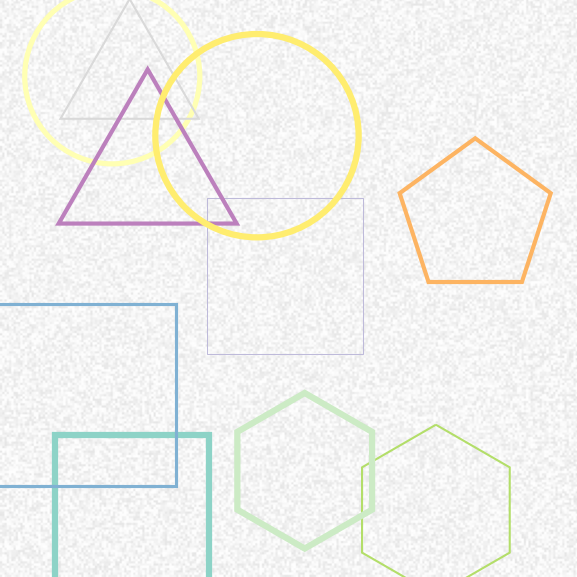[{"shape": "square", "thickness": 3, "radius": 0.67, "center": [0.229, 0.112]}, {"shape": "circle", "thickness": 2.5, "radius": 0.76, "center": [0.194, 0.867]}, {"shape": "square", "thickness": 0.5, "radius": 0.68, "center": [0.494, 0.521]}, {"shape": "square", "thickness": 1.5, "radius": 0.79, "center": [0.147, 0.315]}, {"shape": "pentagon", "thickness": 2, "radius": 0.69, "center": [0.823, 0.622]}, {"shape": "hexagon", "thickness": 1, "radius": 0.74, "center": [0.755, 0.116]}, {"shape": "triangle", "thickness": 1, "radius": 0.69, "center": [0.224, 0.863]}, {"shape": "triangle", "thickness": 2, "radius": 0.89, "center": [0.256, 0.701]}, {"shape": "hexagon", "thickness": 3, "radius": 0.67, "center": [0.528, 0.184]}, {"shape": "circle", "thickness": 3, "radius": 0.88, "center": [0.445, 0.764]}]